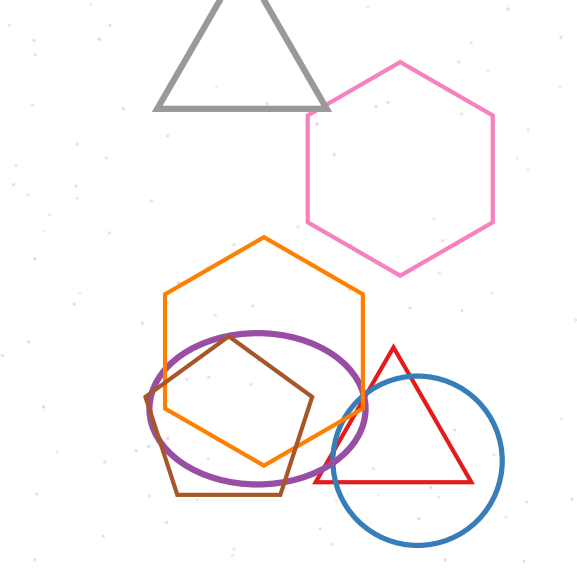[{"shape": "triangle", "thickness": 2, "radius": 0.78, "center": [0.681, 0.242]}, {"shape": "circle", "thickness": 2.5, "radius": 0.73, "center": [0.723, 0.201]}, {"shape": "oval", "thickness": 3, "radius": 0.94, "center": [0.446, 0.291]}, {"shape": "hexagon", "thickness": 2, "radius": 0.99, "center": [0.457, 0.391]}, {"shape": "pentagon", "thickness": 2, "radius": 0.76, "center": [0.396, 0.265]}, {"shape": "hexagon", "thickness": 2, "radius": 0.92, "center": [0.693, 0.707]}, {"shape": "triangle", "thickness": 3, "radius": 0.85, "center": [0.419, 0.895]}]